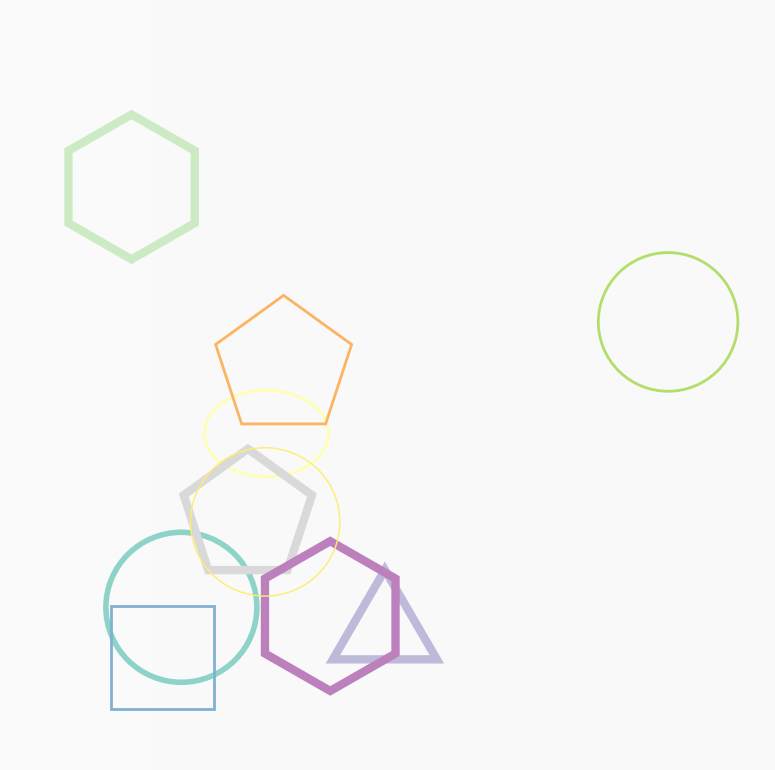[{"shape": "circle", "thickness": 2, "radius": 0.49, "center": [0.234, 0.211]}, {"shape": "oval", "thickness": 1, "radius": 0.4, "center": [0.344, 0.437]}, {"shape": "triangle", "thickness": 3, "radius": 0.39, "center": [0.497, 0.182]}, {"shape": "square", "thickness": 1, "radius": 0.33, "center": [0.21, 0.147]}, {"shape": "pentagon", "thickness": 1, "radius": 0.46, "center": [0.366, 0.524]}, {"shape": "circle", "thickness": 1, "radius": 0.45, "center": [0.862, 0.582]}, {"shape": "pentagon", "thickness": 3, "radius": 0.44, "center": [0.32, 0.33]}, {"shape": "hexagon", "thickness": 3, "radius": 0.49, "center": [0.426, 0.2]}, {"shape": "hexagon", "thickness": 3, "radius": 0.47, "center": [0.17, 0.757]}, {"shape": "circle", "thickness": 0.5, "radius": 0.48, "center": [0.342, 0.322]}]